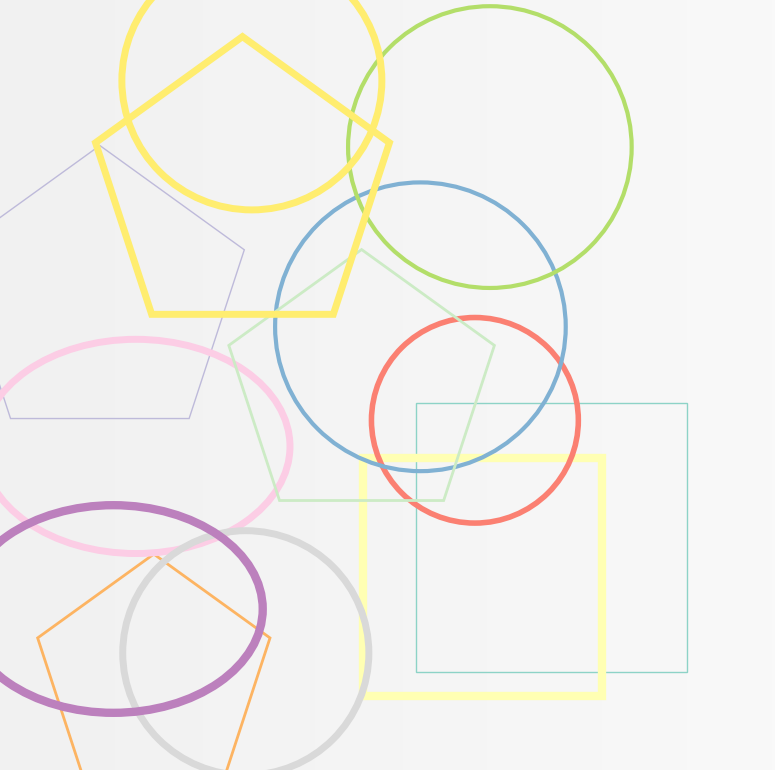[{"shape": "square", "thickness": 0.5, "radius": 0.87, "center": [0.711, 0.302]}, {"shape": "square", "thickness": 3, "radius": 0.77, "center": [0.623, 0.251]}, {"shape": "pentagon", "thickness": 0.5, "radius": 0.98, "center": [0.129, 0.615]}, {"shape": "circle", "thickness": 2, "radius": 0.67, "center": [0.613, 0.454]}, {"shape": "circle", "thickness": 1.5, "radius": 0.94, "center": [0.542, 0.576]}, {"shape": "pentagon", "thickness": 1, "radius": 0.79, "center": [0.198, 0.123]}, {"shape": "circle", "thickness": 1.5, "radius": 0.91, "center": [0.632, 0.809]}, {"shape": "oval", "thickness": 2.5, "radius": 0.99, "center": [0.175, 0.42]}, {"shape": "circle", "thickness": 2.5, "radius": 0.79, "center": [0.317, 0.152]}, {"shape": "oval", "thickness": 3, "radius": 0.96, "center": [0.146, 0.209]}, {"shape": "pentagon", "thickness": 1, "radius": 0.9, "center": [0.467, 0.496]}, {"shape": "pentagon", "thickness": 2.5, "radius": 1.0, "center": [0.313, 0.753]}, {"shape": "circle", "thickness": 2.5, "radius": 0.84, "center": [0.325, 0.895]}]